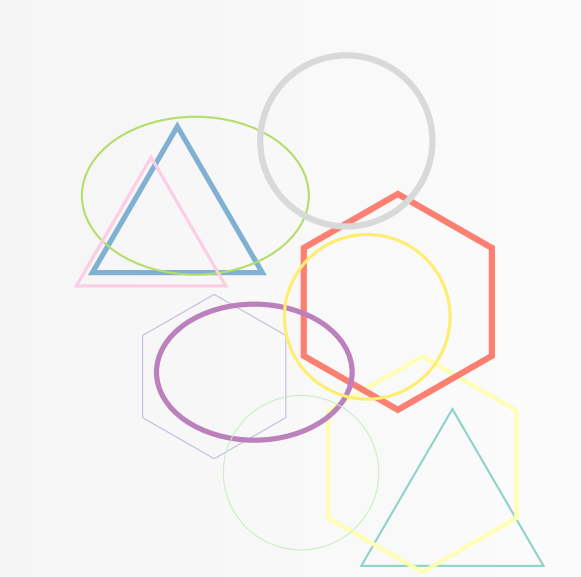[{"shape": "triangle", "thickness": 1, "radius": 0.91, "center": [0.778, 0.11]}, {"shape": "hexagon", "thickness": 2, "radius": 0.93, "center": [0.727, 0.195]}, {"shape": "hexagon", "thickness": 0.5, "radius": 0.71, "center": [0.369, 0.347]}, {"shape": "hexagon", "thickness": 3, "radius": 0.93, "center": [0.684, 0.476]}, {"shape": "triangle", "thickness": 2.5, "radius": 0.84, "center": [0.305, 0.611]}, {"shape": "oval", "thickness": 1, "radius": 0.98, "center": [0.336, 0.66]}, {"shape": "triangle", "thickness": 1.5, "radius": 0.74, "center": [0.26, 0.578]}, {"shape": "circle", "thickness": 3, "radius": 0.74, "center": [0.596, 0.755]}, {"shape": "oval", "thickness": 2.5, "radius": 0.84, "center": [0.438, 0.355]}, {"shape": "circle", "thickness": 0.5, "radius": 0.67, "center": [0.518, 0.181]}, {"shape": "circle", "thickness": 1.5, "radius": 0.71, "center": [0.632, 0.451]}]